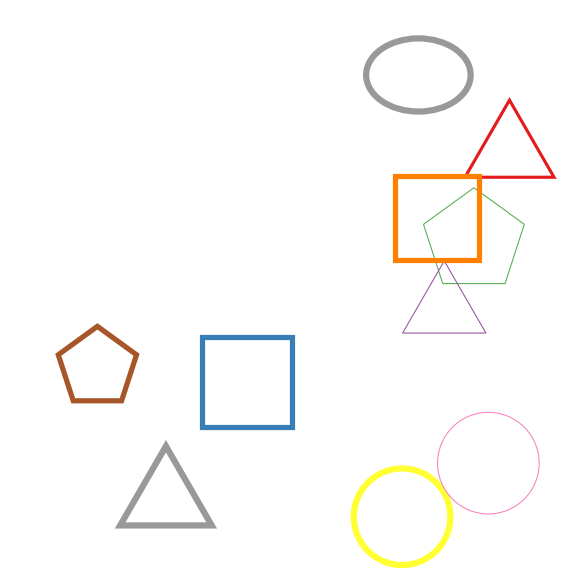[{"shape": "triangle", "thickness": 1.5, "radius": 0.45, "center": [0.882, 0.737]}, {"shape": "square", "thickness": 2.5, "radius": 0.39, "center": [0.428, 0.338]}, {"shape": "pentagon", "thickness": 0.5, "radius": 0.46, "center": [0.821, 0.582]}, {"shape": "triangle", "thickness": 0.5, "radius": 0.42, "center": [0.769, 0.464]}, {"shape": "square", "thickness": 2.5, "radius": 0.36, "center": [0.757, 0.622]}, {"shape": "circle", "thickness": 3, "radius": 0.42, "center": [0.696, 0.104]}, {"shape": "pentagon", "thickness": 2.5, "radius": 0.36, "center": [0.169, 0.363]}, {"shape": "circle", "thickness": 0.5, "radius": 0.44, "center": [0.846, 0.197]}, {"shape": "oval", "thickness": 3, "radius": 0.45, "center": [0.724, 0.869]}, {"shape": "triangle", "thickness": 3, "radius": 0.46, "center": [0.287, 0.135]}]